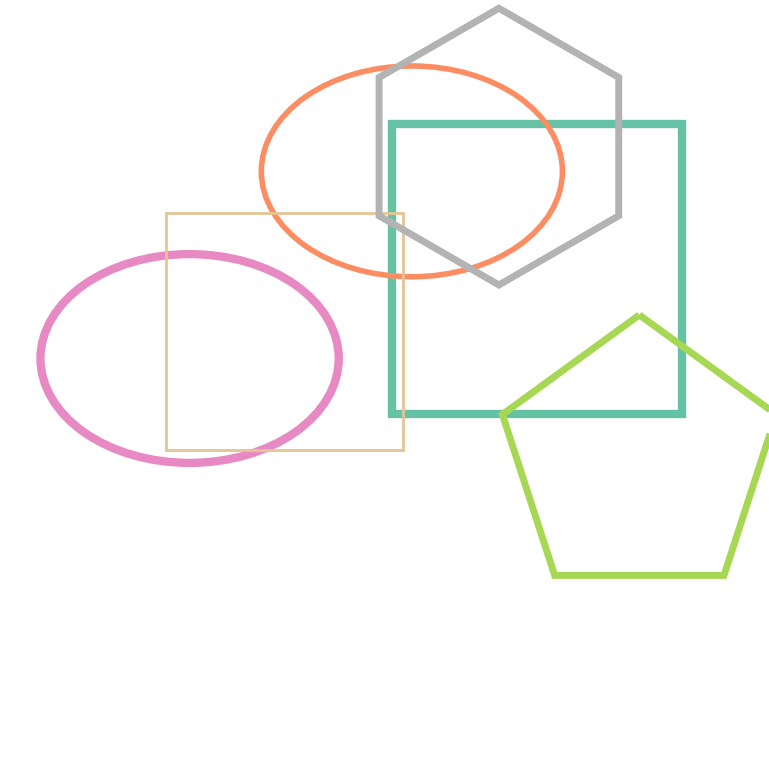[{"shape": "square", "thickness": 3, "radius": 0.94, "center": [0.698, 0.65]}, {"shape": "oval", "thickness": 2, "radius": 0.98, "center": [0.535, 0.777]}, {"shape": "oval", "thickness": 3, "radius": 0.97, "center": [0.246, 0.534]}, {"shape": "pentagon", "thickness": 2.5, "radius": 0.94, "center": [0.83, 0.404]}, {"shape": "square", "thickness": 1, "radius": 0.77, "center": [0.369, 0.569]}, {"shape": "hexagon", "thickness": 2.5, "radius": 0.9, "center": [0.648, 0.81]}]